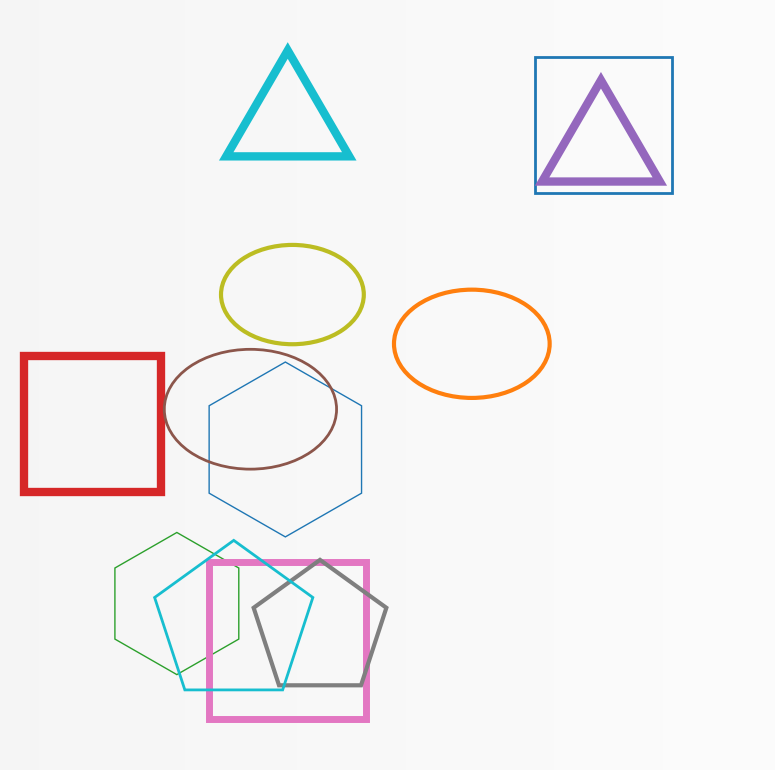[{"shape": "hexagon", "thickness": 0.5, "radius": 0.57, "center": [0.368, 0.416]}, {"shape": "square", "thickness": 1, "radius": 0.44, "center": [0.778, 0.838]}, {"shape": "oval", "thickness": 1.5, "radius": 0.5, "center": [0.609, 0.554]}, {"shape": "hexagon", "thickness": 0.5, "radius": 0.46, "center": [0.228, 0.216]}, {"shape": "square", "thickness": 3, "radius": 0.44, "center": [0.12, 0.45]}, {"shape": "triangle", "thickness": 3, "radius": 0.44, "center": [0.775, 0.808]}, {"shape": "oval", "thickness": 1, "radius": 0.56, "center": [0.323, 0.469]}, {"shape": "square", "thickness": 2.5, "radius": 0.51, "center": [0.371, 0.168]}, {"shape": "pentagon", "thickness": 1.5, "radius": 0.45, "center": [0.413, 0.183]}, {"shape": "oval", "thickness": 1.5, "radius": 0.46, "center": [0.377, 0.617]}, {"shape": "pentagon", "thickness": 1, "radius": 0.54, "center": [0.302, 0.191]}, {"shape": "triangle", "thickness": 3, "radius": 0.46, "center": [0.371, 0.843]}]